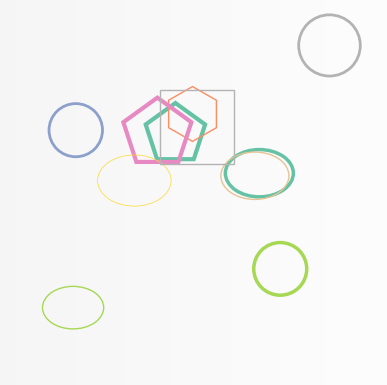[{"shape": "oval", "thickness": 2.5, "radius": 0.44, "center": [0.669, 0.55]}, {"shape": "pentagon", "thickness": 3, "radius": 0.4, "center": [0.453, 0.652]}, {"shape": "hexagon", "thickness": 1, "radius": 0.36, "center": [0.497, 0.704]}, {"shape": "circle", "thickness": 2, "radius": 0.35, "center": [0.196, 0.662]}, {"shape": "pentagon", "thickness": 3, "radius": 0.46, "center": [0.406, 0.654]}, {"shape": "circle", "thickness": 2.5, "radius": 0.34, "center": [0.723, 0.302]}, {"shape": "oval", "thickness": 1, "radius": 0.39, "center": [0.189, 0.201]}, {"shape": "oval", "thickness": 0.5, "radius": 0.47, "center": [0.347, 0.531]}, {"shape": "oval", "thickness": 1, "radius": 0.44, "center": [0.658, 0.544]}, {"shape": "square", "thickness": 1, "radius": 0.48, "center": [0.508, 0.669]}, {"shape": "circle", "thickness": 2, "radius": 0.4, "center": [0.85, 0.882]}]